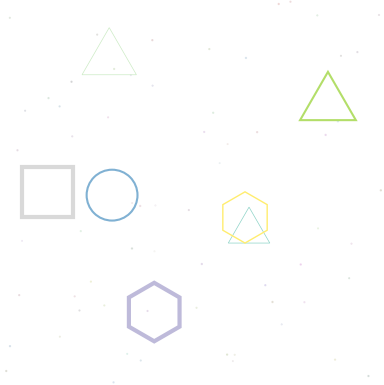[{"shape": "triangle", "thickness": 0.5, "radius": 0.31, "center": [0.647, 0.4]}, {"shape": "hexagon", "thickness": 3, "radius": 0.38, "center": [0.401, 0.189]}, {"shape": "circle", "thickness": 1.5, "radius": 0.33, "center": [0.291, 0.493]}, {"shape": "triangle", "thickness": 1.5, "radius": 0.42, "center": [0.852, 0.73]}, {"shape": "square", "thickness": 3, "radius": 0.33, "center": [0.123, 0.501]}, {"shape": "triangle", "thickness": 0.5, "radius": 0.41, "center": [0.284, 0.847]}, {"shape": "hexagon", "thickness": 1, "radius": 0.33, "center": [0.636, 0.435]}]